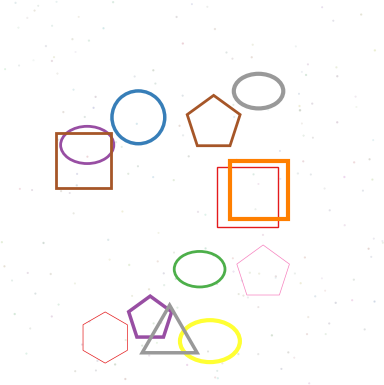[{"shape": "hexagon", "thickness": 0.5, "radius": 0.33, "center": [0.273, 0.123]}, {"shape": "square", "thickness": 1, "radius": 0.39, "center": [0.643, 0.488]}, {"shape": "circle", "thickness": 2.5, "radius": 0.34, "center": [0.359, 0.695]}, {"shape": "oval", "thickness": 2, "radius": 0.33, "center": [0.518, 0.301]}, {"shape": "pentagon", "thickness": 2.5, "radius": 0.29, "center": [0.39, 0.172]}, {"shape": "oval", "thickness": 2, "radius": 0.35, "center": [0.227, 0.624]}, {"shape": "square", "thickness": 3, "radius": 0.38, "center": [0.674, 0.506]}, {"shape": "oval", "thickness": 3, "radius": 0.39, "center": [0.545, 0.114]}, {"shape": "pentagon", "thickness": 2, "radius": 0.36, "center": [0.555, 0.68]}, {"shape": "square", "thickness": 2, "radius": 0.36, "center": [0.217, 0.583]}, {"shape": "pentagon", "thickness": 0.5, "radius": 0.36, "center": [0.683, 0.292]}, {"shape": "triangle", "thickness": 2.5, "radius": 0.41, "center": [0.441, 0.125]}, {"shape": "oval", "thickness": 3, "radius": 0.32, "center": [0.672, 0.763]}]